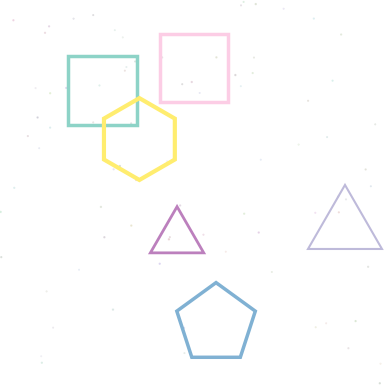[{"shape": "square", "thickness": 2.5, "radius": 0.45, "center": [0.266, 0.765]}, {"shape": "triangle", "thickness": 1.5, "radius": 0.55, "center": [0.896, 0.409]}, {"shape": "pentagon", "thickness": 2.5, "radius": 0.54, "center": [0.561, 0.159]}, {"shape": "square", "thickness": 2.5, "radius": 0.44, "center": [0.503, 0.824]}, {"shape": "triangle", "thickness": 2, "radius": 0.4, "center": [0.46, 0.383]}, {"shape": "hexagon", "thickness": 3, "radius": 0.53, "center": [0.362, 0.639]}]